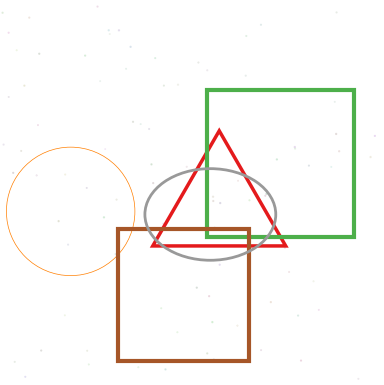[{"shape": "triangle", "thickness": 2.5, "radius": 1.0, "center": [0.569, 0.461]}, {"shape": "square", "thickness": 3, "radius": 0.95, "center": [0.728, 0.575]}, {"shape": "circle", "thickness": 0.5, "radius": 0.83, "center": [0.184, 0.451]}, {"shape": "square", "thickness": 3, "radius": 0.86, "center": [0.477, 0.233]}, {"shape": "oval", "thickness": 2, "radius": 0.85, "center": [0.546, 0.443]}]